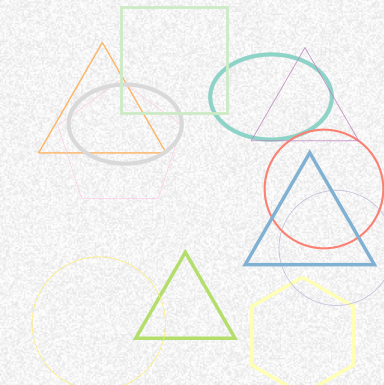[{"shape": "oval", "thickness": 3, "radius": 0.79, "center": [0.704, 0.748]}, {"shape": "hexagon", "thickness": 2.5, "radius": 0.76, "center": [0.786, 0.128]}, {"shape": "circle", "thickness": 0.5, "radius": 0.75, "center": [0.874, 0.356]}, {"shape": "circle", "thickness": 1.5, "radius": 0.77, "center": [0.842, 0.509]}, {"shape": "triangle", "thickness": 2.5, "radius": 0.97, "center": [0.805, 0.409]}, {"shape": "triangle", "thickness": 1, "radius": 0.96, "center": [0.266, 0.698]}, {"shape": "triangle", "thickness": 2.5, "radius": 0.74, "center": [0.481, 0.196]}, {"shape": "pentagon", "thickness": 0.5, "radius": 0.85, "center": [0.311, 0.622]}, {"shape": "oval", "thickness": 3, "radius": 0.73, "center": [0.325, 0.678]}, {"shape": "triangle", "thickness": 0.5, "radius": 0.81, "center": [0.792, 0.715]}, {"shape": "square", "thickness": 2, "radius": 0.69, "center": [0.453, 0.844]}, {"shape": "circle", "thickness": 0.5, "radius": 0.87, "center": [0.257, 0.16]}]